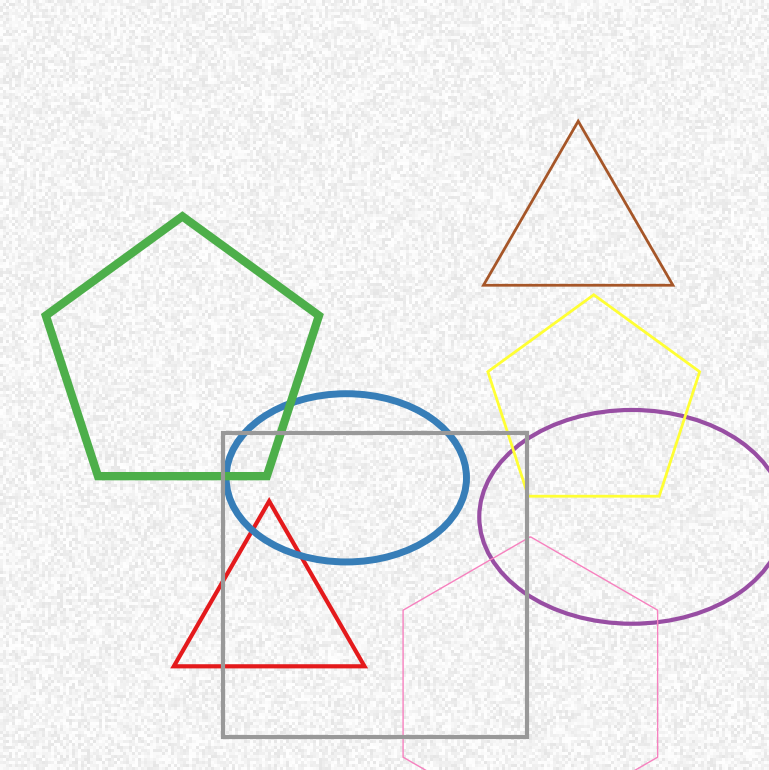[{"shape": "triangle", "thickness": 1.5, "radius": 0.71, "center": [0.35, 0.206]}, {"shape": "oval", "thickness": 2.5, "radius": 0.78, "center": [0.45, 0.379]}, {"shape": "pentagon", "thickness": 3, "radius": 0.93, "center": [0.237, 0.532]}, {"shape": "oval", "thickness": 1.5, "radius": 0.99, "center": [0.821, 0.329]}, {"shape": "pentagon", "thickness": 1, "radius": 0.72, "center": [0.771, 0.473]}, {"shape": "triangle", "thickness": 1, "radius": 0.71, "center": [0.751, 0.701]}, {"shape": "hexagon", "thickness": 0.5, "radius": 0.95, "center": [0.689, 0.112]}, {"shape": "square", "thickness": 1.5, "radius": 0.99, "center": [0.487, 0.24]}]